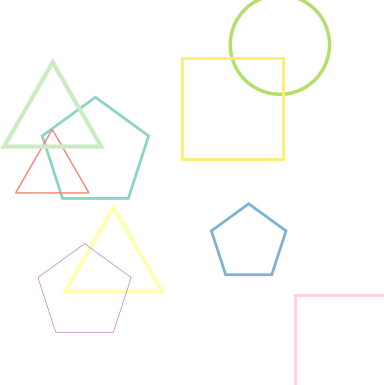[{"shape": "pentagon", "thickness": 2, "radius": 0.73, "center": [0.248, 0.602]}, {"shape": "triangle", "thickness": 3, "radius": 0.73, "center": [0.295, 0.316]}, {"shape": "triangle", "thickness": 1, "radius": 0.55, "center": [0.136, 0.554]}, {"shape": "pentagon", "thickness": 2, "radius": 0.51, "center": [0.646, 0.369]}, {"shape": "circle", "thickness": 2.5, "radius": 0.64, "center": [0.727, 0.884]}, {"shape": "square", "thickness": 2, "radius": 0.65, "center": [0.896, 0.105]}, {"shape": "pentagon", "thickness": 0.5, "radius": 0.64, "center": [0.22, 0.24]}, {"shape": "triangle", "thickness": 3, "radius": 0.73, "center": [0.137, 0.692]}, {"shape": "square", "thickness": 2, "radius": 0.66, "center": [0.604, 0.719]}]